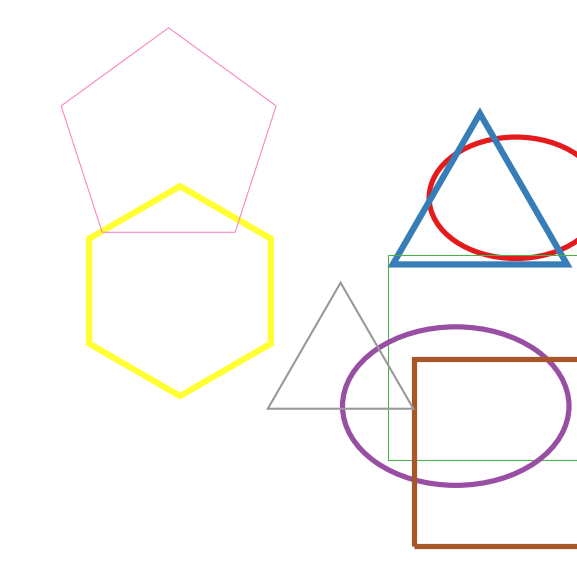[{"shape": "oval", "thickness": 2.5, "radius": 0.75, "center": [0.893, 0.657]}, {"shape": "triangle", "thickness": 3, "radius": 0.87, "center": [0.831, 0.628]}, {"shape": "square", "thickness": 0.5, "radius": 0.89, "center": [0.849, 0.38]}, {"shape": "oval", "thickness": 2.5, "radius": 0.98, "center": [0.789, 0.296]}, {"shape": "hexagon", "thickness": 3, "radius": 0.91, "center": [0.312, 0.495]}, {"shape": "square", "thickness": 2.5, "radius": 0.81, "center": [0.878, 0.216]}, {"shape": "pentagon", "thickness": 0.5, "radius": 0.98, "center": [0.292, 0.755]}, {"shape": "triangle", "thickness": 1, "radius": 0.73, "center": [0.59, 0.364]}]